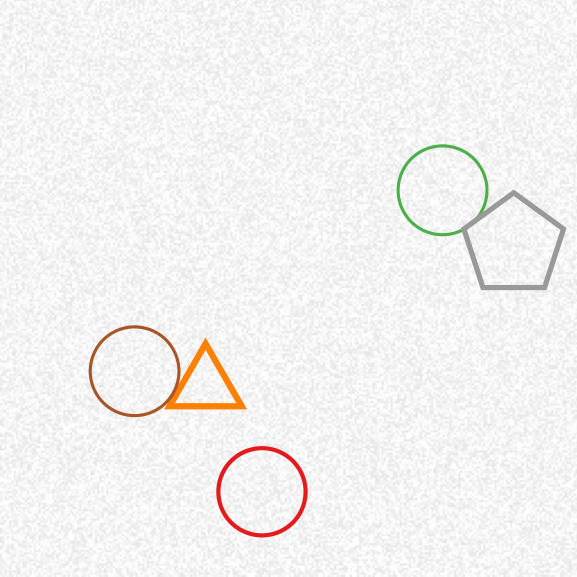[{"shape": "circle", "thickness": 2, "radius": 0.38, "center": [0.454, 0.148]}, {"shape": "circle", "thickness": 1.5, "radius": 0.38, "center": [0.766, 0.67]}, {"shape": "triangle", "thickness": 3, "radius": 0.36, "center": [0.356, 0.332]}, {"shape": "circle", "thickness": 1.5, "radius": 0.38, "center": [0.233, 0.356]}, {"shape": "pentagon", "thickness": 2.5, "radius": 0.45, "center": [0.89, 0.575]}]